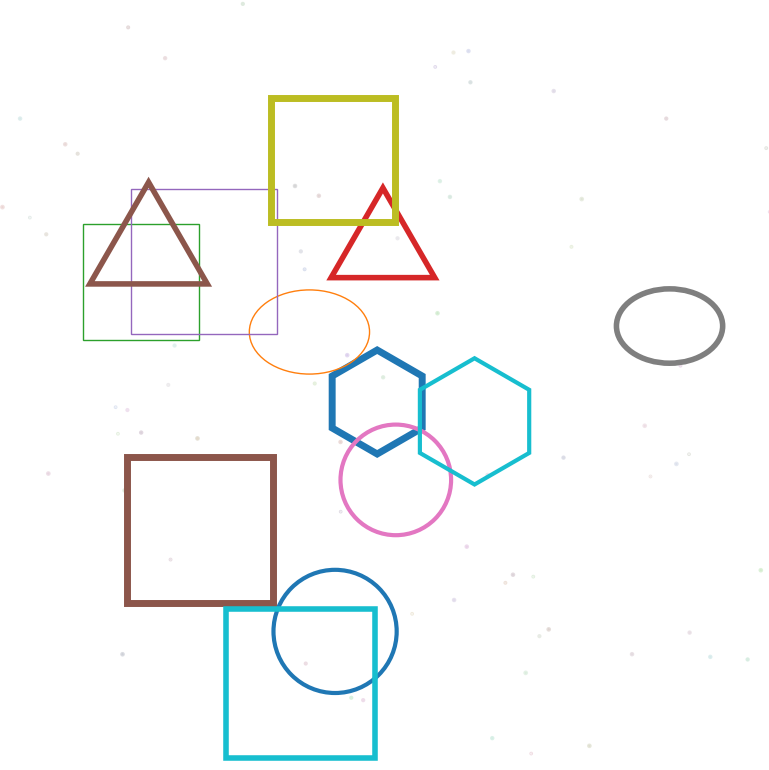[{"shape": "hexagon", "thickness": 2.5, "radius": 0.34, "center": [0.49, 0.478]}, {"shape": "circle", "thickness": 1.5, "radius": 0.4, "center": [0.435, 0.18]}, {"shape": "oval", "thickness": 0.5, "radius": 0.39, "center": [0.402, 0.569]}, {"shape": "square", "thickness": 0.5, "radius": 0.38, "center": [0.184, 0.634]}, {"shape": "triangle", "thickness": 2, "radius": 0.39, "center": [0.497, 0.678]}, {"shape": "square", "thickness": 0.5, "radius": 0.47, "center": [0.265, 0.66]}, {"shape": "square", "thickness": 2.5, "radius": 0.47, "center": [0.259, 0.312]}, {"shape": "triangle", "thickness": 2, "radius": 0.44, "center": [0.193, 0.675]}, {"shape": "circle", "thickness": 1.5, "radius": 0.36, "center": [0.514, 0.377]}, {"shape": "oval", "thickness": 2, "radius": 0.34, "center": [0.87, 0.577]}, {"shape": "square", "thickness": 2.5, "radius": 0.4, "center": [0.433, 0.792]}, {"shape": "square", "thickness": 2, "radius": 0.48, "center": [0.39, 0.112]}, {"shape": "hexagon", "thickness": 1.5, "radius": 0.41, "center": [0.616, 0.453]}]